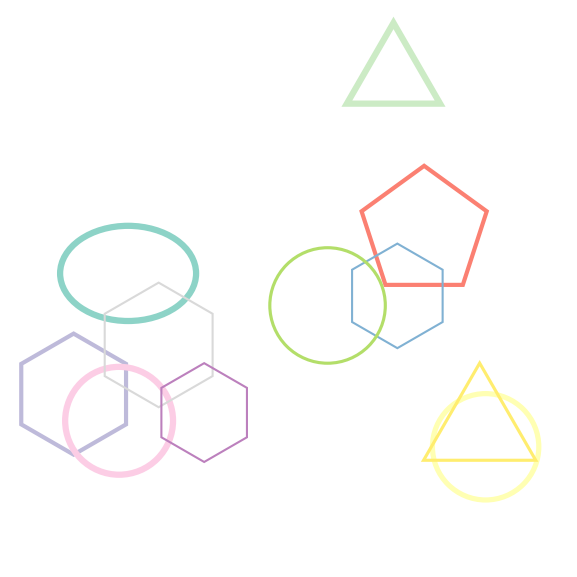[{"shape": "oval", "thickness": 3, "radius": 0.59, "center": [0.222, 0.526]}, {"shape": "circle", "thickness": 2.5, "radius": 0.46, "center": [0.841, 0.225]}, {"shape": "hexagon", "thickness": 2, "radius": 0.52, "center": [0.128, 0.317]}, {"shape": "pentagon", "thickness": 2, "radius": 0.57, "center": [0.734, 0.598]}, {"shape": "hexagon", "thickness": 1, "radius": 0.45, "center": [0.688, 0.487]}, {"shape": "circle", "thickness": 1.5, "radius": 0.5, "center": [0.567, 0.47]}, {"shape": "circle", "thickness": 3, "radius": 0.47, "center": [0.206, 0.271]}, {"shape": "hexagon", "thickness": 1, "radius": 0.54, "center": [0.275, 0.402]}, {"shape": "hexagon", "thickness": 1, "radius": 0.43, "center": [0.354, 0.285]}, {"shape": "triangle", "thickness": 3, "radius": 0.47, "center": [0.681, 0.866]}, {"shape": "triangle", "thickness": 1.5, "radius": 0.56, "center": [0.831, 0.258]}]